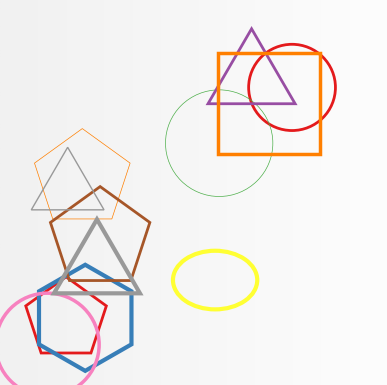[{"shape": "pentagon", "thickness": 2, "radius": 0.55, "center": [0.17, 0.172]}, {"shape": "circle", "thickness": 2, "radius": 0.56, "center": [0.754, 0.773]}, {"shape": "hexagon", "thickness": 3, "radius": 0.69, "center": [0.22, 0.175]}, {"shape": "circle", "thickness": 0.5, "radius": 0.69, "center": [0.566, 0.628]}, {"shape": "triangle", "thickness": 2, "radius": 0.65, "center": [0.649, 0.795]}, {"shape": "pentagon", "thickness": 0.5, "radius": 0.65, "center": [0.212, 0.536]}, {"shape": "square", "thickness": 2.5, "radius": 0.65, "center": [0.694, 0.731]}, {"shape": "oval", "thickness": 3, "radius": 0.54, "center": [0.555, 0.273]}, {"shape": "pentagon", "thickness": 2, "radius": 0.67, "center": [0.258, 0.38]}, {"shape": "circle", "thickness": 2.5, "radius": 0.67, "center": [0.122, 0.105]}, {"shape": "triangle", "thickness": 3, "radius": 0.64, "center": [0.25, 0.302]}, {"shape": "triangle", "thickness": 1, "radius": 0.54, "center": [0.175, 0.509]}]